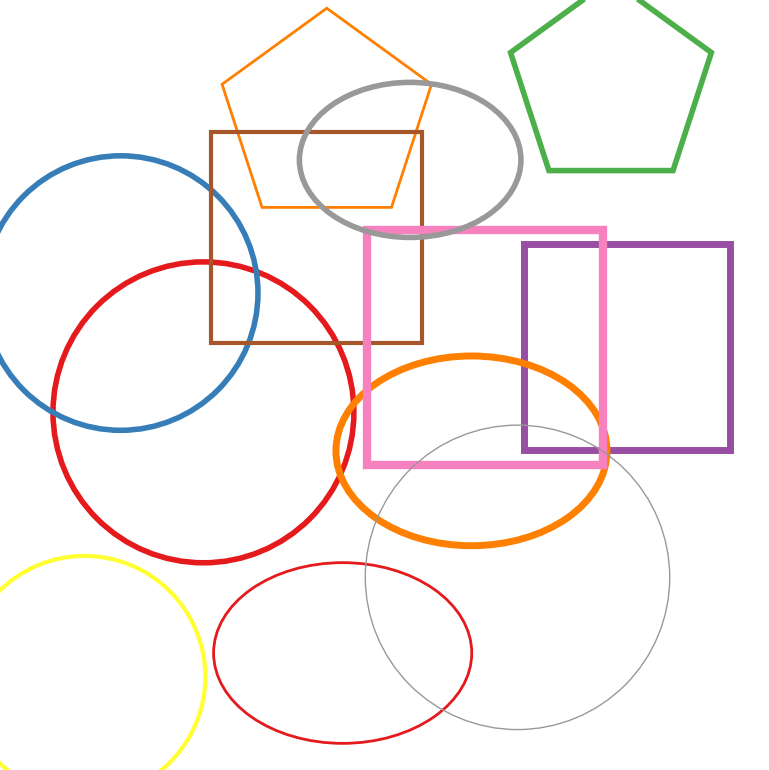[{"shape": "circle", "thickness": 2, "radius": 0.98, "center": [0.264, 0.465]}, {"shape": "oval", "thickness": 1, "radius": 0.84, "center": [0.445, 0.152]}, {"shape": "circle", "thickness": 2, "radius": 0.89, "center": [0.157, 0.619]}, {"shape": "pentagon", "thickness": 2, "radius": 0.69, "center": [0.793, 0.889]}, {"shape": "square", "thickness": 2.5, "radius": 0.67, "center": [0.814, 0.549]}, {"shape": "pentagon", "thickness": 1, "radius": 0.71, "center": [0.424, 0.846]}, {"shape": "oval", "thickness": 2.5, "radius": 0.88, "center": [0.612, 0.414]}, {"shape": "circle", "thickness": 1.5, "radius": 0.79, "center": [0.11, 0.121]}, {"shape": "square", "thickness": 1.5, "radius": 0.69, "center": [0.411, 0.692]}, {"shape": "square", "thickness": 3, "radius": 0.77, "center": [0.63, 0.548]}, {"shape": "circle", "thickness": 0.5, "radius": 0.99, "center": [0.672, 0.25]}, {"shape": "oval", "thickness": 2, "radius": 0.72, "center": [0.533, 0.792]}]